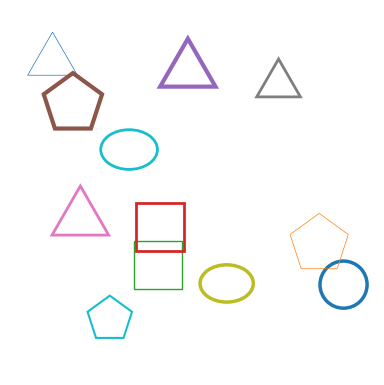[{"shape": "circle", "thickness": 2.5, "radius": 0.31, "center": [0.892, 0.261]}, {"shape": "triangle", "thickness": 0.5, "radius": 0.37, "center": [0.136, 0.842]}, {"shape": "pentagon", "thickness": 0.5, "radius": 0.4, "center": [0.829, 0.366]}, {"shape": "square", "thickness": 1, "radius": 0.31, "center": [0.411, 0.311]}, {"shape": "square", "thickness": 2, "radius": 0.31, "center": [0.415, 0.411]}, {"shape": "triangle", "thickness": 3, "radius": 0.42, "center": [0.488, 0.816]}, {"shape": "pentagon", "thickness": 3, "radius": 0.4, "center": [0.189, 0.731]}, {"shape": "triangle", "thickness": 2, "radius": 0.43, "center": [0.209, 0.432]}, {"shape": "triangle", "thickness": 2, "radius": 0.33, "center": [0.724, 0.781]}, {"shape": "oval", "thickness": 2.5, "radius": 0.35, "center": [0.589, 0.264]}, {"shape": "oval", "thickness": 2, "radius": 0.37, "center": [0.335, 0.612]}, {"shape": "pentagon", "thickness": 1.5, "radius": 0.3, "center": [0.285, 0.171]}]